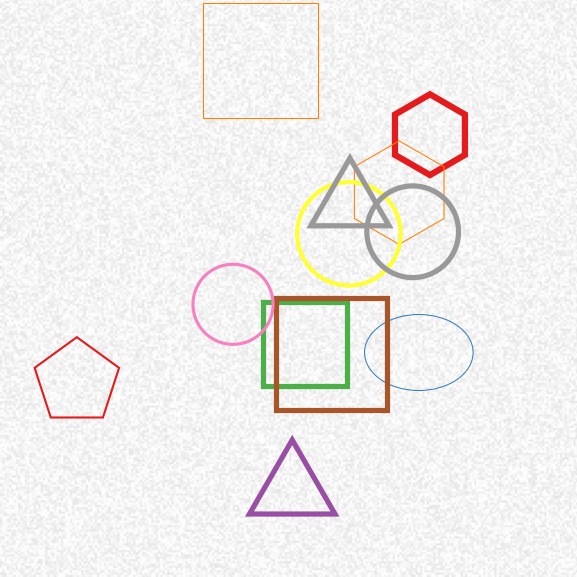[{"shape": "pentagon", "thickness": 1, "radius": 0.38, "center": [0.133, 0.338]}, {"shape": "hexagon", "thickness": 3, "radius": 0.35, "center": [0.745, 0.766]}, {"shape": "oval", "thickness": 0.5, "radius": 0.47, "center": [0.725, 0.389]}, {"shape": "square", "thickness": 2.5, "radius": 0.36, "center": [0.528, 0.404]}, {"shape": "triangle", "thickness": 2.5, "radius": 0.43, "center": [0.506, 0.152]}, {"shape": "hexagon", "thickness": 0.5, "radius": 0.45, "center": [0.691, 0.666]}, {"shape": "square", "thickness": 0.5, "radius": 0.5, "center": [0.451, 0.894]}, {"shape": "circle", "thickness": 2, "radius": 0.45, "center": [0.604, 0.594]}, {"shape": "square", "thickness": 2.5, "radius": 0.48, "center": [0.574, 0.386]}, {"shape": "circle", "thickness": 1.5, "radius": 0.35, "center": [0.404, 0.472]}, {"shape": "circle", "thickness": 2.5, "radius": 0.4, "center": [0.715, 0.598]}, {"shape": "triangle", "thickness": 2.5, "radius": 0.39, "center": [0.606, 0.647]}]